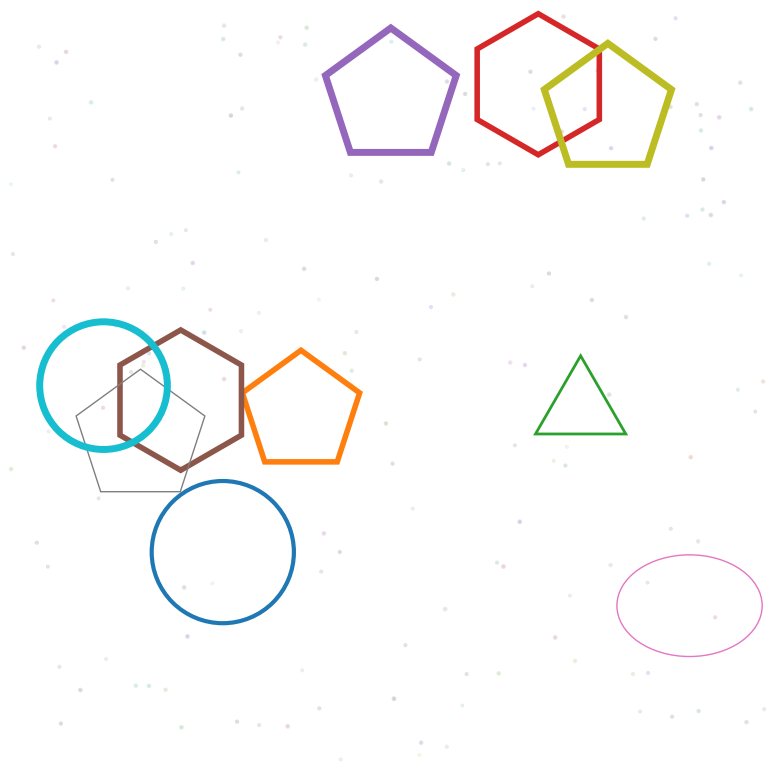[{"shape": "circle", "thickness": 1.5, "radius": 0.46, "center": [0.289, 0.283]}, {"shape": "pentagon", "thickness": 2, "radius": 0.4, "center": [0.391, 0.465]}, {"shape": "triangle", "thickness": 1, "radius": 0.34, "center": [0.754, 0.47]}, {"shape": "hexagon", "thickness": 2, "radius": 0.46, "center": [0.699, 0.891]}, {"shape": "pentagon", "thickness": 2.5, "radius": 0.45, "center": [0.508, 0.874]}, {"shape": "hexagon", "thickness": 2, "radius": 0.46, "center": [0.235, 0.48]}, {"shape": "oval", "thickness": 0.5, "radius": 0.47, "center": [0.896, 0.213]}, {"shape": "pentagon", "thickness": 0.5, "radius": 0.44, "center": [0.182, 0.433]}, {"shape": "pentagon", "thickness": 2.5, "radius": 0.43, "center": [0.789, 0.857]}, {"shape": "circle", "thickness": 2.5, "radius": 0.41, "center": [0.134, 0.499]}]